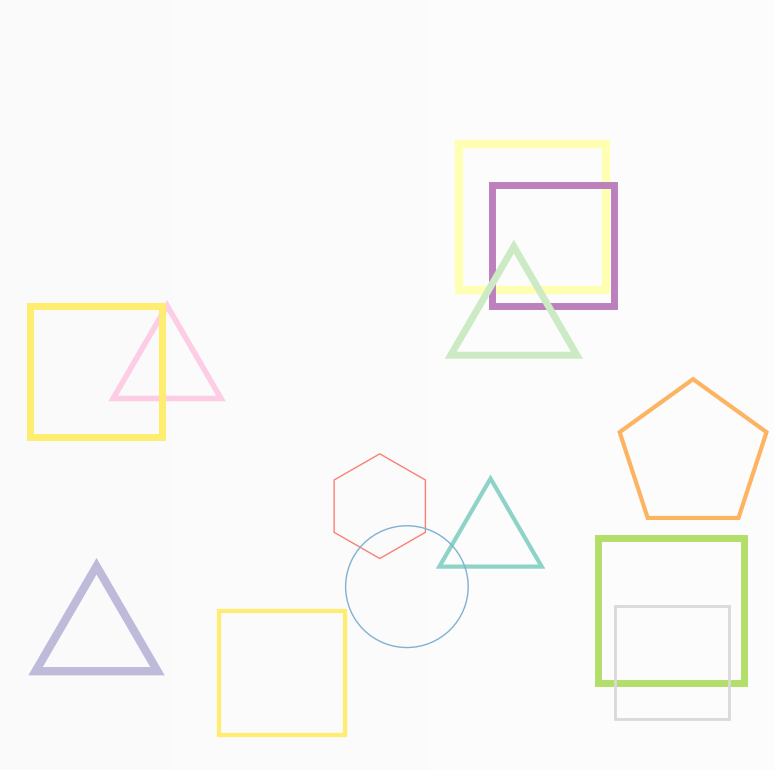[{"shape": "triangle", "thickness": 1.5, "radius": 0.38, "center": [0.633, 0.302]}, {"shape": "square", "thickness": 3, "radius": 0.48, "center": [0.687, 0.718]}, {"shape": "triangle", "thickness": 3, "radius": 0.45, "center": [0.125, 0.174]}, {"shape": "hexagon", "thickness": 0.5, "radius": 0.34, "center": [0.49, 0.343]}, {"shape": "circle", "thickness": 0.5, "radius": 0.4, "center": [0.525, 0.238]}, {"shape": "pentagon", "thickness": 1.5, "radius": 0.5, "center": [0.894, 0.408]}, {"shape": "square", "thickness": 2.5, "radius": 0.47, "center": [0.866, 0.207]}, {"shape": "triangle", "thickness": 2, "radius": 0.4, "center": [0.216, 0.523]}, {"shape": "square", "thickness": 1, "radius": 0.37, "center": [0.868, 0.14]}, {"shape": "square", "thickness": 2.5, "radius": 0.39, "center": [0.714, 0.681]}, {"shape": "triangle", "thickness": 2.5, "radius": 0.47, "center": [0.663, 0.586]}, {"shape": "square", "thickness": 1.5, "radius": 0.4, "center": [0.364, 0.126]}, {"shape": "square", "thickness": 2.5, "radius": 0.43, "center": [0.123, 0.517]}]